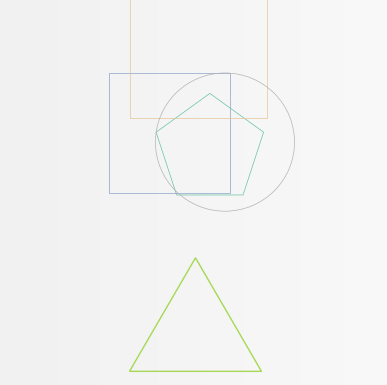[{"shape": "pentagon", "thickness": 0.5, "radius": 0.73, "center": [0.542, 0.612]}, {"shape": "square", "thickness": 0.5, "radius": 0.78, "center": [0.437, 0.656]}, {"shape": "triangle", "thickness": 1, "radius": 0.98, "center": [0.504, 0.134]}, {"shape": "square", "thickness": 0.5, "radius": 0.89, "center": [0.512, 0.871]}, {"shape": "circle", "thickness": 0.5, "radius": 0.9, "center": [0.581, 0.631]}]